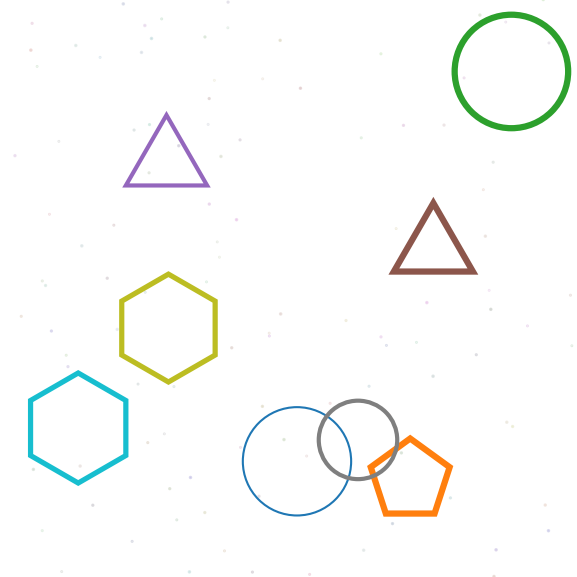[{"shape": "circle", "thickness": 1, "radius": 0.47, "center": [0.514, 0.2]}, {"shape": "pentagon", "thickness": 3, "radius": 0.36, "center": [0.71, 0.168]}, {"shape": "circle", "thickness": 3, "radius": 0.49, "center": [0.886, 0.875]}, {"shape": "triangle", "thickness": 2, "radius": 0.41, "center": [0.288, 0.719]}, {"shape": "triangle", "thickness": 3, "radius": 0.4, "center": [0.75, 0.568]}, {"shape": "circle", "thickness": 2, "radius": 0.34, "center": [0.62, 0.237]}, {"shape": "hexagon", "thickness": 2.5, "radius": 0.47, "center": [0.292, 0.431]}, {"shape": "hexagon", "thickness": 2.5, "radius": 0.48, "center": [0.135, 0.258]}]